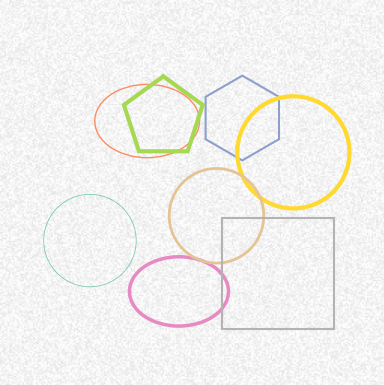[{"shape": "circle", "thickness": 0.5, "radius": 0.6, "center": [0.234, 0.375]}, {"shape": "oval", "thickness": 1, "radius": 0.68, "center": [0.382, 0.686]}, {"shape": "hexagon", "thickness": 1.5, "radius": 0.55, "center": [0.629, 0.693]}, {"shape": "oval", "thickness": 2.5, "radius": 0.64, "center": [0.465, 0.243]}, {"shape": "pentagon", "thickness": 3, "radius": 0.54, "center": [0.424, 0.694]}, {"shape": "circle", "thickness": 3, "radius": 0.73, "center": [0.762, 0.604]}, {"shape": "circle", "thickness": 2, "radius": 0.61, "center": [0.562, 0.44]}, {"shape": "square", "thickness": 1.5, "radius": 0.73, "center": [0.722, 0.289]}]